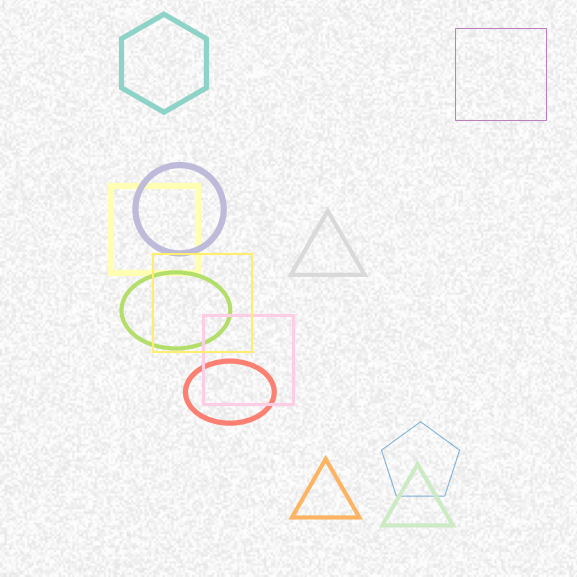[{"shape": "hexagon", "thickness": 2.5, "radius": 0.42, "center": [0.284, 0.89]}, {"shape": "square", "thickness": 3, "radius": 0.38, "center": [0.267, 0.601]}, {"shape": "circle", "thickness": 3, "radius": 0.38, "center": [0.311, 0.637]}, {"shape": "oval", "thickness": 2.5, "radius": 0.38, "center": [0.398, 0.32]}, {"shape": "pentagon", "thickness": 0.5, "radius": 0.36, "center": [0.728, 0.198]}, {"shape": "triangle", "thickness": 2, "radius": 0.34, "center": [0.564, 0.137]}, {"shape": "oval", "thickness": 2, "radius": 0.47, "center": [0.305, 0.462]}, {"shape": "square", "thickness": 1.5, "radius": 0.39, "center": [0.43, 0.377]}, {"shape": "triangle", "thickness": 2, "radius": 0.37, "center": [0.568, 0.56]}, {"shape": "square", "thickness": 0.5, "radius": 0.4, "center": [0.867, 0.871]}, {"shape": "triangle", "thickness": 2, "radius": 0.35, "center": [0.723, 0.125]}, {"shape": "square", "thickness": 1, "radius": 0.43, "center": [0.351, 0.475]}]